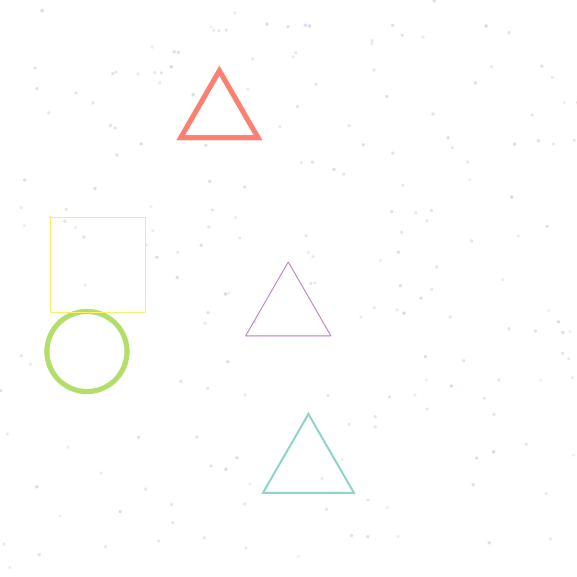[{"shape": "triangle", "thickness": 1, "radius": 0.45, "center": [0.534, 0.191]}, {"shape": "triangle", "thickness": 2.5, "radius": 0.39, "center": [0.38, 0.799]}, {"shape": "circle", "thickness": 2.5, "radius": 0.35, "center": [0.151, 0.39]}, {"shape": "triangle", "thickness": 0.5, "radius": 0.43, "center": [0.499, 0.46]}, {"shape": "square", "thickness": 0.5, "radius": 0.41, "center": [0.169, 0.541]}]